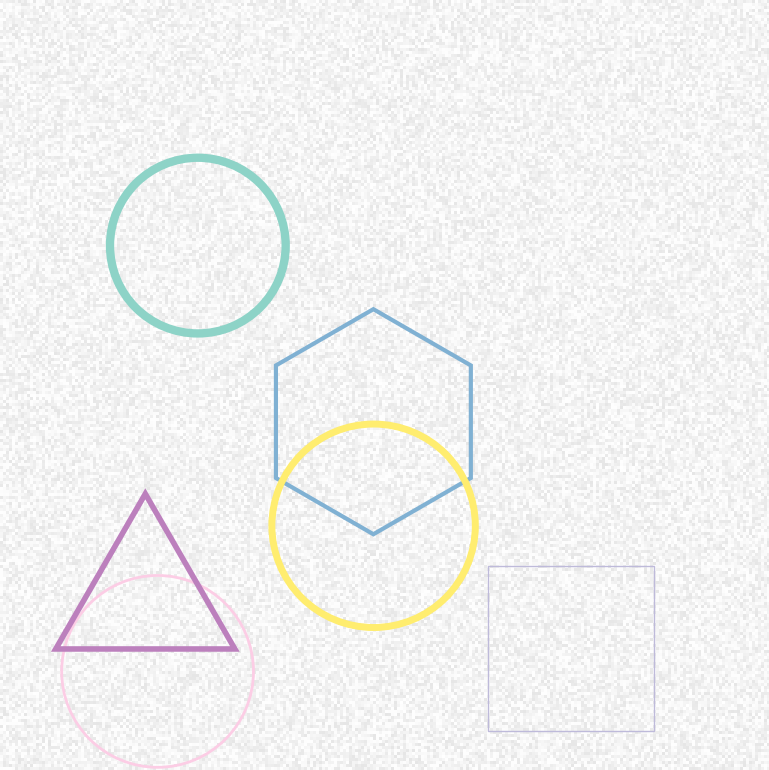[{"shape": "circle", "thickness": 3, "radius": 0.57, "center": [0.257, 0.681]}, {"shape": "square", "thickness": 0.5, "radius": 0.54, "center": [0.742, 0.158]}, {"shape": "hexagon", "thickness": 1.5, "radius": 0.73, "center": [0.485, 0.452]}, {"shape": "circle", "thickness": 1, "radius": 0.62, "center": [0.205, 0.128]}, {"shape": "triangle", "thickness": 2, "radius": 0.67, "center": [0.189, 0.224]}, {"shape": "circle", "thickness": 2.5, "radius": 0.66, "center": [0.485, 0.317]}]